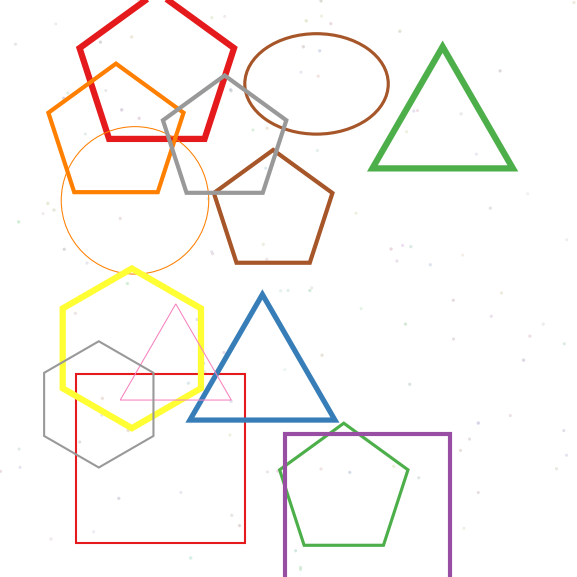[{"shape": "square", "thickness": 1, "radius": 0.73, "center": [0.278, 0.206]}, {"shape": "pentagon", "thickness": 3, "radius": 0.7, "center": [0.272, 0.872]}, {"shape": "triangle", "thickness": 2.5, "radius": 0.73, "center": [0.454, 0.344]}, {"shape": "triangle", "thickness": 3, "radius": 0.7, "center": [0.766, 0.778]}, {"shape": "pentagon", "thickness": 1.5, "radius": 0.58, "center": [0.595, 0.149]}, {"shape": "square", "thickness": 2, "radius": 0.71, "center": [0.636, 0.104]}, {"shape": "circle", "thickness": 0.5, "radius": 0.64, "center": [0.234, 0.652]}, {"shape": "pentagon", "thickness": 2, "radius": 0.62, "center": [0.201, 0.766]}, {"shape": "hexagon", "thickness": 3, "radius": 0.69, "center": [0.228, 0.396]}, {"shape": "pentagon", "thickness": 2, "radius": 0.54, "center": [0.473, 0.632]}, {"shape": "oval", "thickness": 1.5, "radius": 0.62, "center": [0.548, 0.854]}, {"shape": "triangle", "thickness": 0.5, "radius": 0.56, "center": [0.304, 0.362]}, {"shape": "hexagon", "thickness": 1, "radius": 0.55, "center": [0.171, 0.299]}, {"shape": "pentagon", "thickness": 2, "radius": 0.56, "center": [0.389, 0.756]}]